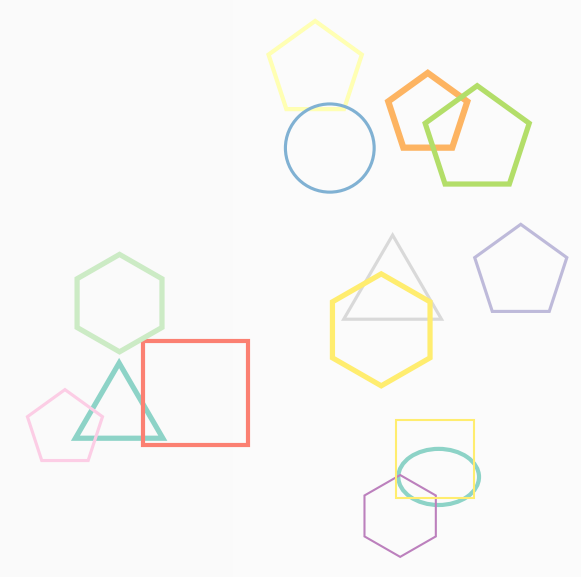[{"shape": "triangle", "thickness": 2.5, "radius": 0.43, "center": [0.205, 0.284]}, {"shape": "oval", "thickness": 2, "radius": 0.35, "center": [0.755, 0.173]}, {"shape": "pentagon", "thickness": 2, "radius": 0.42, "center": [0.542, 0.878]}, {"shape": "pentagon", "thickness": 1.5, "radius": 0.42, "center": [0.896, 0.527]}, {"shape": "square", "thickness": 2, "radius": 0.45, "center": [0.337, 0.319]}, {"shape": "circle", "thickness": 1.5, "radius": 0.38, "center": [0.567, 0.743]}, {"shape": "pentagon", "thickness": 3, "radius": 0.36, "center": [0.736, 0.801]}, {"shape": "pentagon", "thickness": 2.5, "radius": 0.47, "center": [0.821, 0.757]}, {"shape": "pentagon", "thickness": 1.5, "radius": 0.34, "center": [0.112, 0.257]}, {"shape": "triangle", "thickness": 1.5, "radius": 0.49, "center": [0.675, 0.495]}, {"shape": "hexagon", "thickness": 1, "radius": 0.35, "center": [0.688, 0.106]}, {"shape": "hexagon", "thickness": 2.5, "radius": 0.42, "center": [0.206, 0.474]}, {"shape": "hexagon", "thickness": 2.5, "radius": 0.48, "center": [0.656, 0.428]}, {"shape": "square", "thickness": 1, "radius": 0.34, "center": [0.748, 0.204]}]